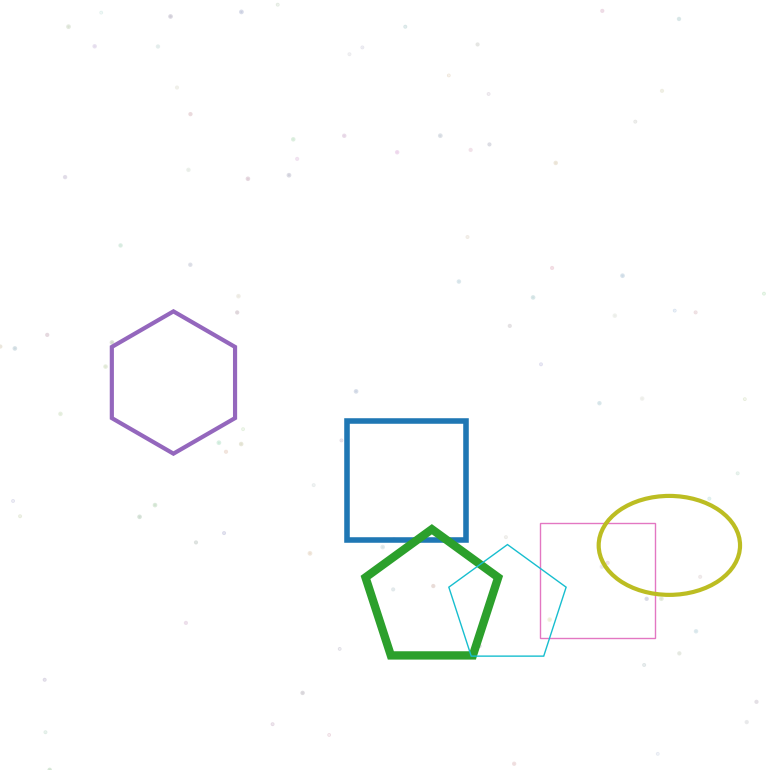[{"shape": "square", "thickness": 2, "radius": 0.39, "center": [0.528, 0.376]}, {"shape": "pentagon", "thickness": 3, "radius": 0.45, "center": [0.561, 0.222]}, {"shape": "hexagon", "thickness": 1.5, "radius": 0.46, "center": [0.225, 0.503]}, {"shape": "square", "thickness": 0.5, "radius": 0.37, "center": [0.776, 0.246]}, {"shape": "oval", "thickness": 1.5, "radius": 0.46, "center": [0.869, 0.292]}, {"shape": "pentagon", "thickness": 0.5, "radius": 0.4, "center": [0.659, 0.213]}]